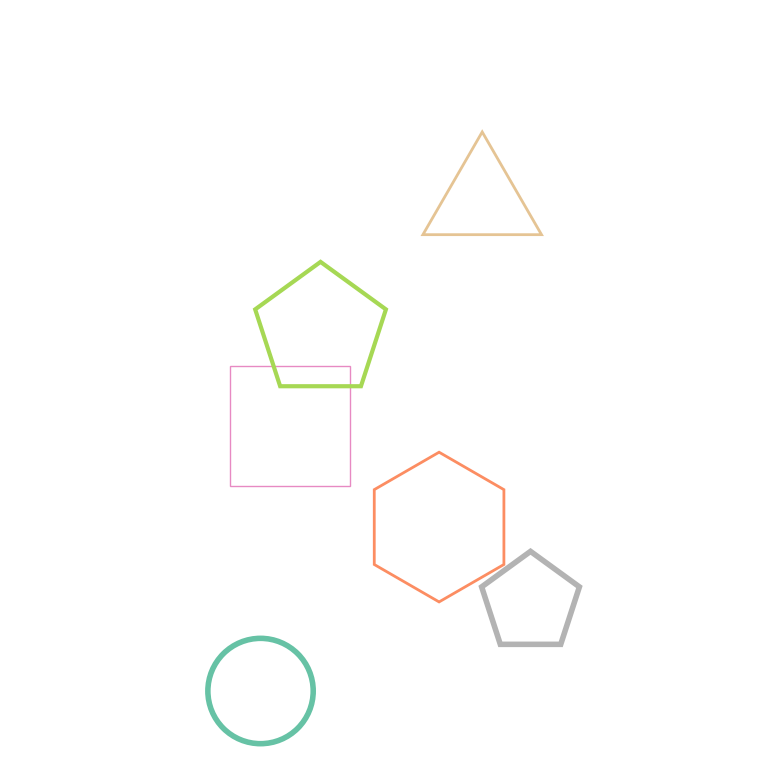[{"shape": "circle", "thickness": 2, "radius": 0.34, "center": [0.338, 0.103]}, {"shape": "hexagon", "thickness": 1, "radius": 0.49, "center": [0.57, 0.315]}, {"shape": "square", "thickness": 0.5, "radius": 0.39, "center": [0.377, 0.446]}, {"shape": "pentagon", "thickness": 1.5, "radius": 0.45, "center": [0.416, 0.571]}, {"shape": "triangle", "thickness": 1, "radius": 0.44, "center": [0.626, 0.74]}, {"shape": "pentagon", "thickness": 2, "radius": 0.33, "center": [0.689, 0.217]}]